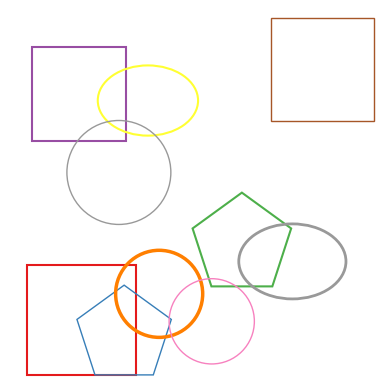[{"shape": "square", "thickness": 1.5, "radius": 0.71, "center": [0.211, 0.169]}, {"shape": "pentagon", "thickness": 1, "radius": 0.64, "center": [0.322, 0.13]}, {"shape": "pentagon", "thickness": 1.5, "radius": 0.67, "center": [0.628, 0.365]}, {"shape": "square", "thickness": 1.5, "radius": 0.61, "center": [0.205, 0.757]}, {"shape": "circle", "thickness": 2.5, "radius": 0.57, "center": [0.413, 0.237]}, {"shape": "oval", "thickness": 1.5, "radius": 0.65, "center": [0.384, 0.739]}, {"shape": "square", "thickness": 1, "radius": 0.67, "center": [0.838, 0.819]}, {"shape": "circle", "thickness": 1, "radius": 0.55, "center": [0.55, 0.165]}, {"shape": "circle", "thickness": 1, "radius": 0.68, "center": [0.309, 0.552]}, {"shape": "oval", "thickness": 2, "radius": 0.7, "center": [0.759, 0.321]}]